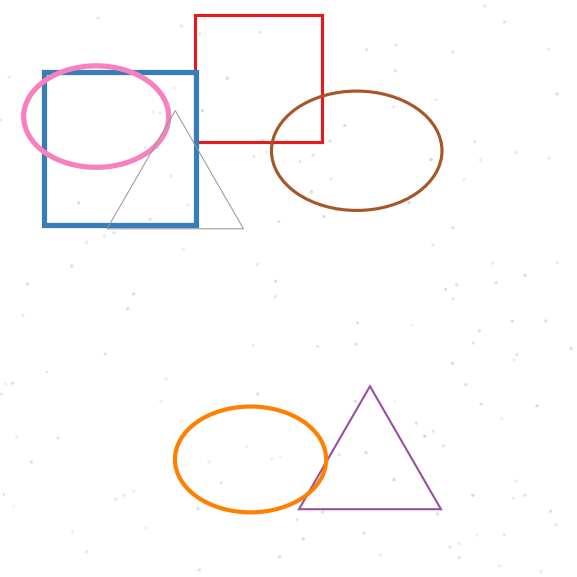[{"shape": "square", "thickness": 1.5, "radius": 0.55, "center": [0.448, 0.864]}, {"shape": "square", "thickness": 2.5, "radius": 0.66, "center": [0.208, 0.742]}, {"shape": "triangle", "thickness": 1, "radius": 0.71, "center": [0.641, 0.188]}, {"shape": "oval", "thickness": 2, "radius": 0.65, "center": [0.434, 0.204]}, {"shape": "oval", "thickness": 1.5, "radius": 0.74, "center": [0.618, 0.738]}, {"shape": "oval", "thickness": 2.5, "radius": 0.63, "center": [0.167, 0.797]}, {"shape": "triangle", "thickness": 0.5, "radius": 0.68, "center": [0.303, 0.671]}]